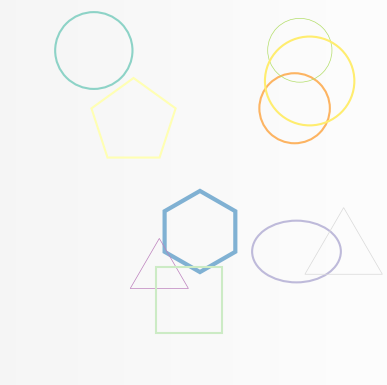[{"shape": "circle", "thickness": 1.5, "radius": 0.5, "center": [0.242, 0.869]}, {"shape": "pentagon", "thickness": 1.5, "radius": 0.57, "center": [0.345, 0.683]}, {"shape": "oval", "thickness": 1.5, "radius": 0.57, "center": [0.765, 0.347]}, {"shape": "hexagon", "thickness": 3, "radius": 0.53, "center": [0.516, 0.399]}, {"shape": "circle", "thickness": 1.5, "radius": 0.45, "center": [0.76, 0.719]}, {"shape": "circle", "thickness": 0.5, "radius": 0.41, "center": [0.774, 0.869]}, {"shape": "triangle", "thickness": 0.5, "radius": 0.58, "center": [0.887, 0.345]}, {"shape": "triangle", "thickness": 0.5, "radius": 0.43, "center": [0.411, 0.294]}, {"shape": "square", "thickness": 1.5, "radius": 0.43, "center": [0.489, 0.22]}, {"shape": "circle", "thickness": 1.5, "radius": 0.58, "center": [0.799, 0.79]}]